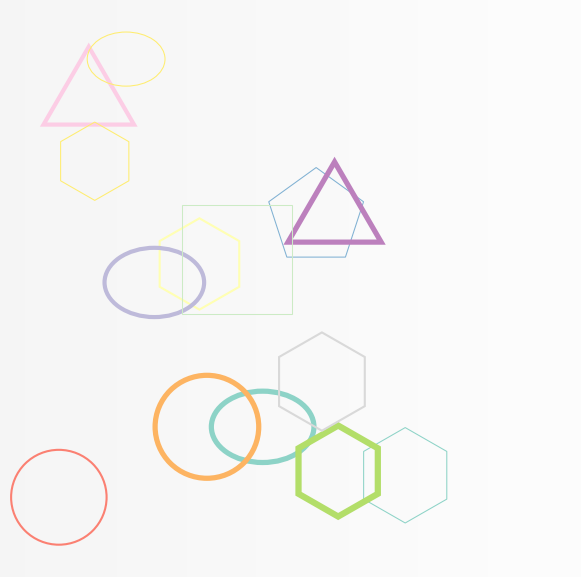[{"shape": "oval", "thickness": 2.5, "radius": 0.44, "center": [0.452, 0.26]}, {"shape": "hexagon", "thickness": 0.5, "radius": 0.41, "center": [0.697, 0.176]}, {"shape": "hexagon", "thickness": 1, "radius": 0.4, "center": [0.343, 0.542]}, {"shape": "oval", "thickness": 2, "radius": 0.43, "center": [0.266, 0.51]}, {"shape": "circle", "thickness": 1, "radius": 0.41, "center": [0.101, 0.138]}, {"shape": "pentagon", "thickness": 0.5, "radius": 0.43, "center": [0.544, 0.623]}, {"shape": "circle", "thickness": 2.5, "radius": 0.45, "center": [0.356, 0.26]}, {"shape": "hexagon", "thickness": 3, "radius": 0.39, "center": [0.582, 0.183]}, {"shape": "triangle", "thickness": 2, "radius": 0.45, "center": [0.153, 0.828]}, {"shape": "hexagon", "thickness": 1, "radius": 0.43, "center": [0.554, 0.338]}, {"shape": "triangle", "thickness": 2.5, "radius": 0.46, "center": [0.576, 0.626]}, {"shape": "square", "thickness": 0.5, "radius": 0.47, "center": [0.407, 0.55]}, {"shape": "hexagon", "thickness": 0.5, "radius": 0.34, "center": [0.163, 0.72]}, {"shape": "oval", "thickness": 0.5, "radius": 0.33, "center": [0.217, 0.897]}]